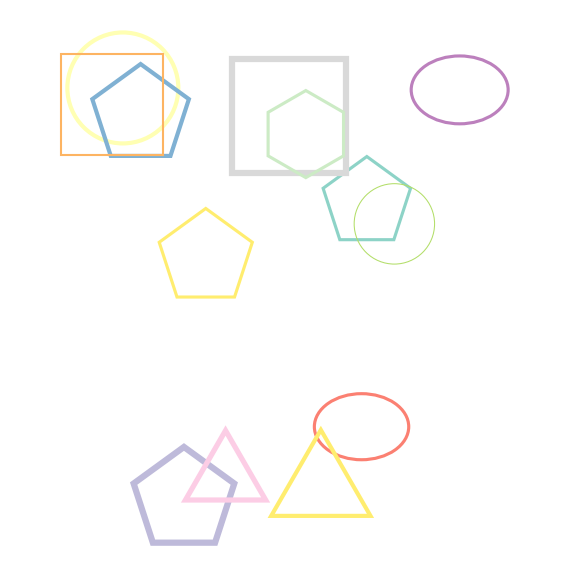[{"shape": "pentagon", "thickness": 1.5, "radius": 0.4, "center": [0.635, 0.648]}, {"shape": "circle", "thickness": 2, "radius": 0.48, "center": [0.213, 0.847]}, {"shape": "pentagon", "thickness": 3, "radius": 0.46, "center": [0.319, 0.134]}, {"shape": "oval", "thickness": 1.5, "radius": 0.41, "center": [0.626, 0.26]}, {"shape": "pentagon", "thickness": 2, "radius": 0.44, "center": [0.243, 0.8]}, {"shape": "square", "thickness": 1, "radius": 0.44, "center": [0.194, 0.818]}, {"shape": "circle", "thickness": 0.5, "radius": 0.35, "center": [0.683, 0.611]}, {"shape": "triangle", "thickness": 2.5, "radius": 0.4, "center": [0.391, 0.173]}, {"shape": "square", "thickness": 3, "radius": 0.49, "center": [0.501, 0.799]}, {"shape": "oval", "thickness": 1.5, "radius": 0.42, "center": [0.796, 0.843]}, {"shape": "hexagon", "thickness": 1.5, "radius": 0.38, "center": [0.53, 0.767]}, {"shape": "triangle", "thickness": 2, "radius": 0.5, "center": [0.556, 0.155]}, {"shape": "pentagon", "thickness": 1.5, "radius": 0.42, "center": [0.356, 0.553]}]